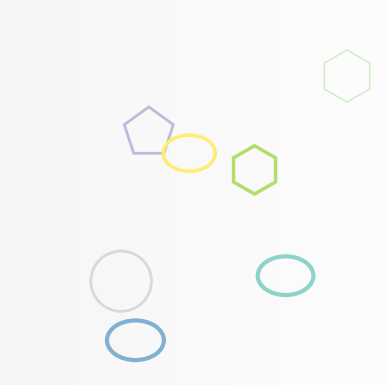[{"shape": "oval", "thickness": 3, "radius": 0.36, "center": [0.737, 0.284]}, {"shape": "pentagon", "thickness": 2, "radius": 0.33, "center": [0.384, 0.656]}, {"shape": "oval", "thickness": 3, "radius": 0.37, "center": [0.349, 0.116]}, {"shape": "hexagon", "thickness": 2.5, "radius": 0.31, "center": [0.657, 0.559]}, {"shape": "circle", "thickness": 2, "radius": 0.39, "center": [0.313, 0.27]}, {"shape": "hexagon", "thickness": 1, "radius": 0.34, "center": [0.895, 0.802]}, {"shape": "oval", "thickness": 2.5, "radius": 0.34, "center": [0.488, 0.602]}]